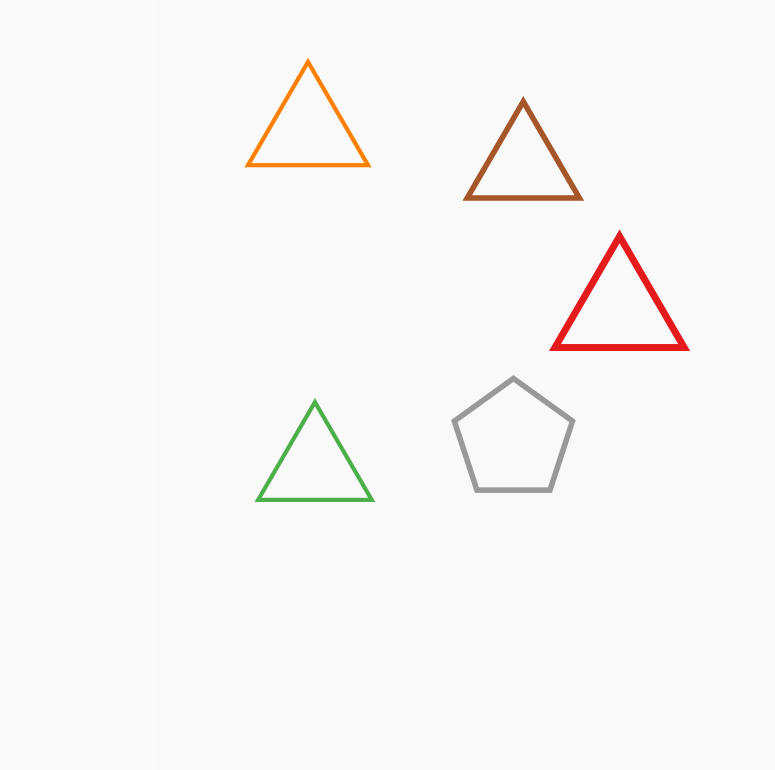[{"shape": "triangle", "thickness": 2.5, "radius": 0.48, "center": [0.799, 0.597]}, {"shape": "triangle", "thickness": 1.5, "radius": 0.42, "center": [0.406, 0.393]}, {"shape": "triangle", "thickness": 1.5, "radius": 0.45, "center": [0.397, 0.83]}, {"shape": "triangle", "thickness": 2, "radius": 0.42, "center": [0.675, 0.785]}, {"shape": "pentagon", "thickness": 2, "radius": 0.4, "center": [0.663, 0.428]}]